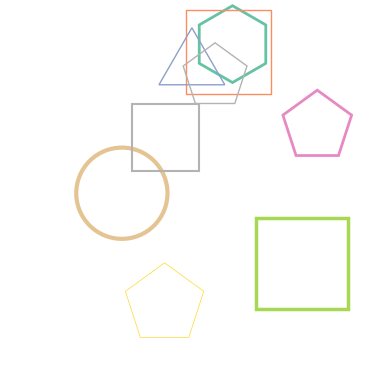[{"shape": "hexagon", "thickness": 2, "radius": 0.5, "center": [0.604, 0.885]}, {"shape": "square", "thickness": 1, "radius": 0.55, "center": [0.595, 0.865]}, {"shape": "triangle", "thickness": 1, "radius": 0.49, "center": [0.498, 0.829]}, {"shape": "pentagon", "thickness": 2, "radius": 0.47, "center": [0.824, 0.672]}, {"shape": "square", "thickness": 2.5, "radius": 0.59, "center": [0.785, 0.316]}, {"shape": "pentagon", "thickness": 0.5, "radius": 0.54, "center": [0.427, 0.21]}, {"shape": "circle", "thickness": 3, "radius": 0.59, "center": [0.317, 0.498]}, {"shape": "pentagon", "thickness": 1, "radius": 0.44, "center": [0.559, 0.802]}, {"shape": "square", "thickness": 1.5, "radius": 0.43, "center": [0.43, 0.642]}]